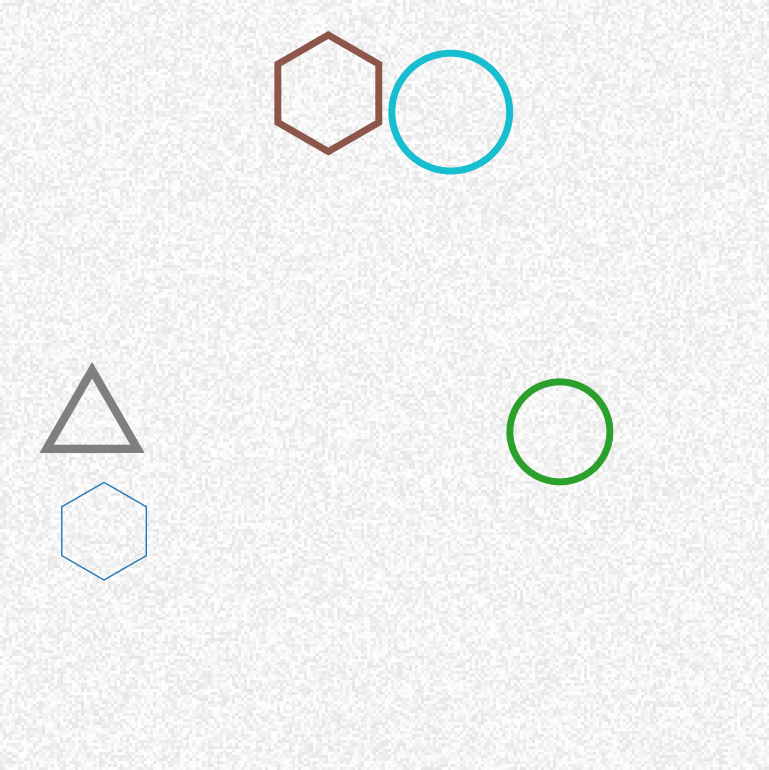[{"shape": "hexagon", "thickness": 0.5, "radius": 0.32, "center": [0.135, 0.31]}, {"shape": "circle", "thickness": 2.5, "radius": 0.32, "center": [0.727, 0.439]}, {"shape": "hexagon", "thickness": 2.5, "radius": 0.38, "center": [0.426, 0.879]}, {"shape": "triangle", "thickness": 3, "radius": 0.34, "center": [0.12, 0.451]}, {"shape": "circle", "thickness": 2.5, "radius": 0.38, "center": [0.585, 0.854]}]